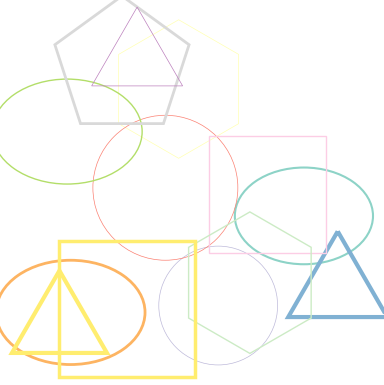[{"shape": "oval", "thickness": 1.5, "radius": 0.9, "center": [0.789, 0.439]}, {"shape": "hexagon", "thickness": 0.5, "radius": 0.9, "center": [0.464, 0.769]}, {"shape": "circle", "thickness": 0.5, "radius": 0.77, "center": [0.567, 0.206]}, {"shape": "circle", "thickness": 0.5, "radius": 0.94, "center": [0.43, 0.512]}, {"shape": "triangle", "thickness": 3, "radius": 0.74, "center": [0.877, 0.251]}, {"shape": "oval", "thickness": 2, "radius": 0.97, "center": [0.183, 0.189]}, {"shape": "oval", "thickness": 1, "radius": 0.97, "center": [0.174, 0.658]}, {"shape": "square", "thickness": 1, "radius": 0.76, "center": [0.695, 0.495]}, {"shape": "pentagon", "thickness": 2, "radius": 0.92, "center": [0.317, 0.827]}, {"shape": "triangle", "thickness": 0.5, "radius": 0.68, "center": [0.356, 0.845]}, {"shape": "hexagon", "thickness": 1, "radius": 0.92, "center": [0.649, 0.266]}, {"shape": "square", "thickness": 2.5, "radius": 0.88, "center": [0.33, 0.198]}, {"shape": "triangle", "thickness": 3, "radius": 0.71, "center": [0.154, 0.154]}]